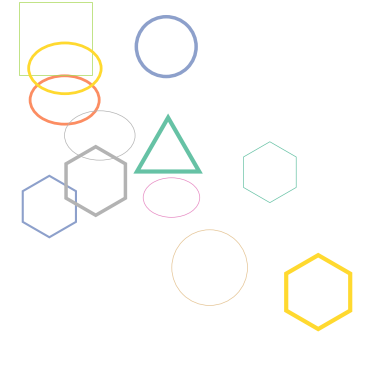[{"shape": "triangle", "thickness": 3, "radius": 0.47, "center": [0.437, 0.601]}, {"shape": "hexagon", "thickness": 0.5, "radius": 0.4, "center": [0.701, 0.553]}, {"shape": "oval", "thickness": 2, "radius": 0.45, "center": [0.168, 0.74]}, {"shape": "hexagon", "thickness": 1.5, "radius": 0.4, "center": [0.128, 0.464]}, {"shape": "circle", "thickness": 2.5, "radius": 0.39, "center": [0.432, 0.879]}, {"shape": "oval", "thickness": 0.5, "radius": 0.37, "center": [0.445, 0.487]}, {"shape": "square", "thickness": 0.5, "radius": 0.47, "center": [0.145, 0.9]}, {"shape": "hexagon", "thickness": 3, "radius": 0.48, "center": [0.827, 0.241]}, {"shape": "oval", "thickness": 2, "radius": 0.47, "center": [0.169, 0.823]}, {"shape": "circle", "thickness": 0.5, "radius": 0.49, "center": [0.544, 0.305]}, {"shape": "oval", "thickness": 0.5, "radius": 0.46, "center": [0.259, 0.648]}, {"shape": "hexagon", "thickness": 2.5, "radius": 0.45, "center": [0.249, 0.53]}]